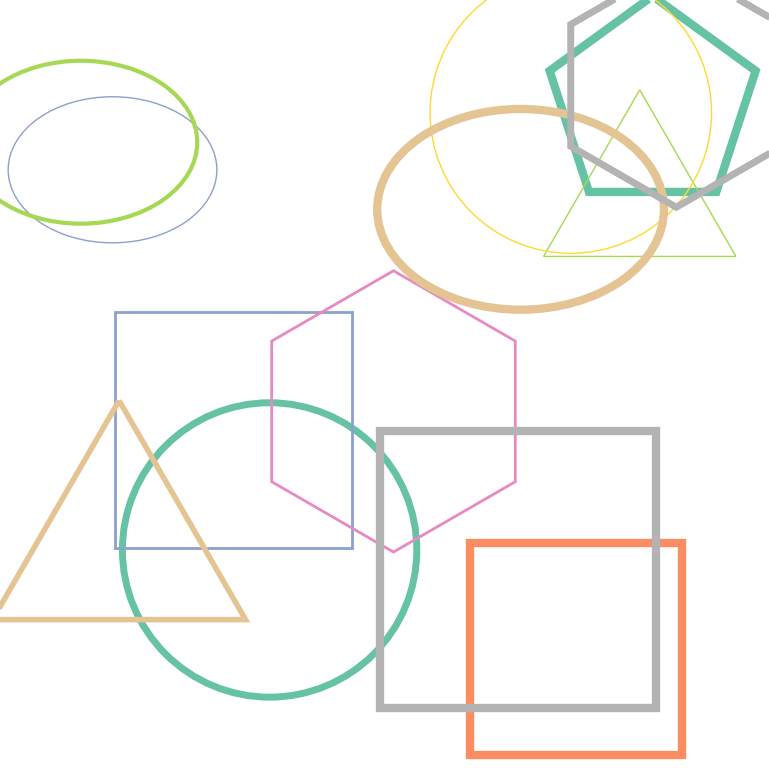[{"shape": "circle", "thickness": 2.5, "radius": 0.96, "center": [0.35, 0.286]}, {"shape": "pentagon", "thickness": 3, "radius": 0.7, "center": [0.848, 0.865]}, {"shape": "square", "thickness": 3, "radius": 0.69, "center": [0.748, 0.157]}, {"shape": "square", "thickness": 1, "radius": 0.77, "center": [0.304, 0.442]}, {"shape": "oval", "thickness": 0.5, "radius": 0.68, "center": [0.146, 0.779]}, {"shape": "hexagon", "thickness": 1, "radius": 0.91, "center": [0.511, 0.466]}, {"shape": "triangle", "thickness": 0.5, "radius": 0.72, "center": [0.831, 0.739]}, {"shape": "oval", "thickness": 1.5, "radius": 0.76, "center": [0.105, 0.815]}, {"shape": "circle", "thickness": 0.5, "radius": 0.91, "center": [0.741, 0.854]}, {"shape": "oval", "thickness": 3, "radius": 0.93, "center": [0.676, 0.728]}, {"shape": "triangle", "thickness": 2, "radius": 0.95, "center": [0.155, 0.29]}, {"shape": "square", "thickness": 3, "radius": 0.9, "center": [0.672, 0.26]}, {"shape": "hexagon", "thickness": 2.5, "radius": 0.79, "center": [0.878, 0.889]}]